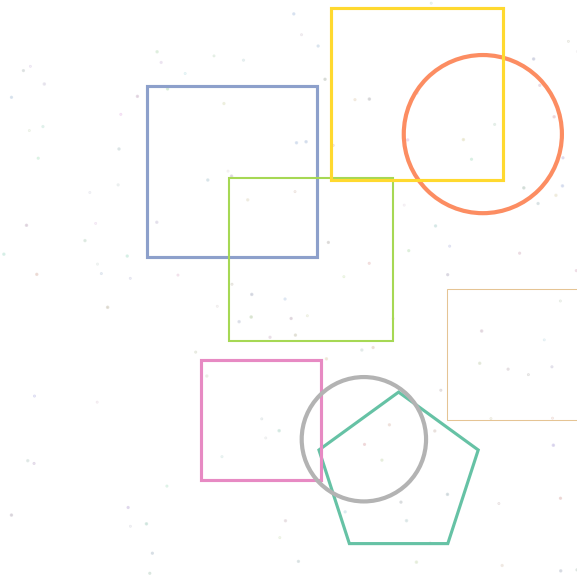[{"shape": "pentagon", "thickness": 1.5, "radius": 0.73, "center": [0.69, 0.175]}, {"shape": "circle", "thickness": 2, "radius": 0.68, "center": [0.836, 0.767]}, {"shape": "square", "thickness": 1.5, "radius": 0.74, "center": [0.402, 0.703]}, {"shape": "square", "thickness": 1.5, "radius": 0.52, "center": [0.452, 0.272]}, {"shape": "square", "thickness": 1, "radius": 0.71, "center": [0.539, 0.55]}, {"shape": "square", "thickness": 1.5, "radius": 0.74, "center": [0.722, 0.837]}, {"shape": "square", "thickness": 0.5, "radius": 0.57, "center": [0.887, 0.385]}, {"shape": "circle", "thickness": 2, "radius": 0.54, "center": [0.63, 0.239]}]